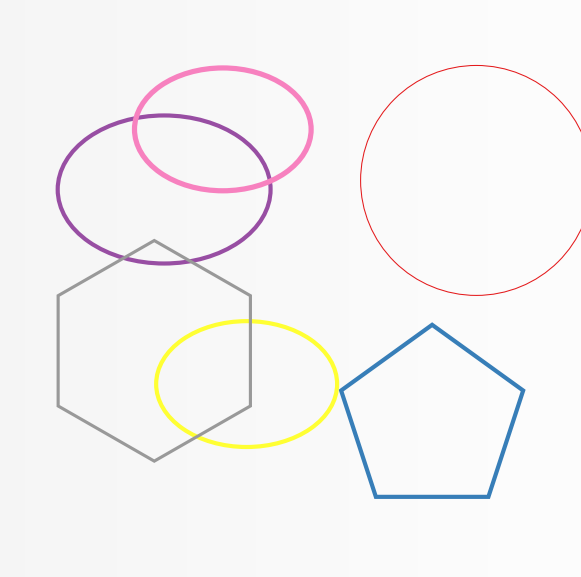[{"shape": "circle", "thickness": 0.5, "radius": 1.0, "center": [0.819, 0.687]}, {"shape": "pentagon", "thickness": 2, "radius": 0.82, "center": [0.743, 0.272]}, {"shape": "oval", "thickness": 2, "radius": 0.92, "center": [0.282, 0.671]}, {"shape": "oval", "thickness": 2, "radius": 0.78, "center": [0.424, 0.334]}, {"shape": "oval", "thickness": 2.5, "radius": 0.76, "center": [0.383, 0.775]}, {"shape": "hexagon", "thickness": 1.5, "radius": 0.95, "center": [0.265, 0.392]}]